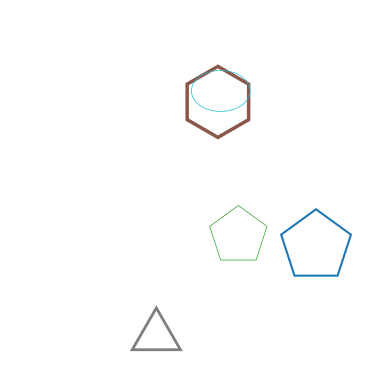[{"shape": "pentagon", "thickness": 1.5, "radius": 0.48, "center": [0.821, 0.361]}, {"shape": "pentagon", "thickness": 0.5, "radius": 0.39, "center": [0.619, 0.388]}, {"shape": "hexagon", "thickness": 2.5, "radius": 0.46, "center": [0.566, 0.735]}, {"shape": "triangle", "thickness": 2, "radius": 0.36, "center": [0.406, 0.128]}, {"shape": "oval", "thickness": 0.5, "radius": 0.38, "center": [0.573, 0.764]}]